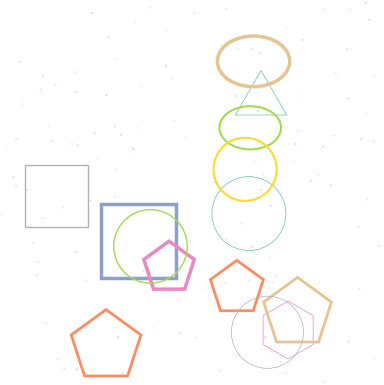[{"shape": "circle", "thickness": 0.5, "radius": 0.48, "center": [0.646, 0.445]}, {"shape": "triangle", "thickness": 0.5, "radius": 0.38, "center": [0.678, 0.74]}, {"shape": "pentagon", "thickness": 2, "radius": 0.36, "center": [0.615, 0.251]}, {"shape": "pentagon", "thickness": 2, "radius": 0.48, "center": [0.276, 0.101]}, {"shape": "square", "thickness": 2.5, "radius": 0.49, "center": [0.36, 0.374]}, {"shape": "pentagon", "thickness": 2.5, "radius": 0.34, "center": [0.439, 0.305]}, {"shape": "hexagon", "thickness": 0.5, "radius": 0.38, "center": [0.748, 0.143]}, {"shape": "oval", "thickness": 1.5, "radius": 0.4, "center": [0.65, 0.668]}, {"shape": "circle", "thickness": 1, "radius": 0.48, "center": [0.391, 0.36]}, {"shape": "circle", "thickness": 1.5, "radius": 0.41, "center": [0.637, 0.56]}, {"shape": "oval", "thickness": 2.5, "radius": 0.47, "center": [0.658, 0.841]}, {"shape": "pentagon", "thickness": 2, "radius": 0.46, "center": [0.773, 0.187]}, {"shape": "square", "thickness": 1, "radius": 0.4, "center": [0.147, 0.492]}, {"shape": "circle", "thickness": 0.5, "radius": 0.47, "center": [0.695, 0.137]}]